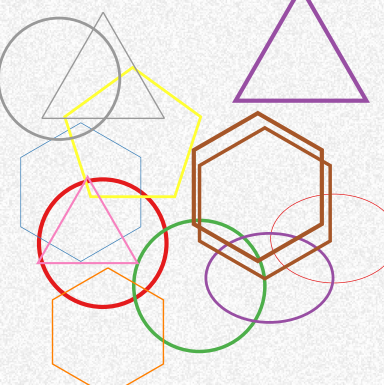[{"shape": "circle", "thickness": 3, "radius": 0.83, "center": [0.267, 0.368]}, {"shape": "oval", "thickness": 0.5, "radius": 0.82, "center": [0.868, 0.38]}, {"shape": "hexagon", "thickness": 0.5, "radius": 0.9, "center": [0.21, 0.501]}, {"shape": "circle", "thickness": 2.5, "radius": 0.85, "center": [0.518, 0.257]}, {"shape": "triangle", "thickness": 3, "radius": 0.98, "center": [0.782, 0.836]}, {"shape": "oval", "thickness": 2, "radius": 0.83, "center": [0.7, 0.278]}, {"shape": "hexagon", "thickness": 1, "radius": 0.83, "center": [0.28, 0.138]}, {"shape": "pentagon", "thickness": 2, "radius": 0.93, "center": [0.345, 0.639]}, {"shape": "hexagon", "thickness": 3, "radius": 0.96, "center": [0.67, 0.514]}, {"shape": "hexagon", "thickness": 2.5, "radius": 0.98, "center": [0.688, 0.472]}, {"shape": "triangle", "thickness": 1.5, "radius": 0.75, "center": [0.228, 0.391]}, {"shape": "circle", "thickness": 2, "radius": 0.79, "center": [0.153, 0.795]}, {"shape": "triangle", "thickness": 1, "radius": 0.92, "center": [0.268, 0.784]}]